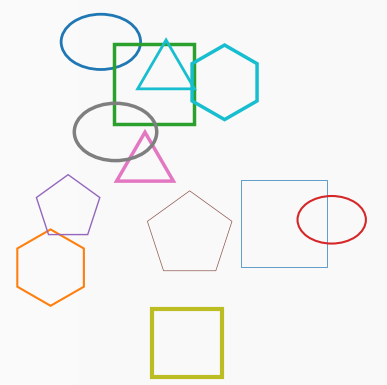[{"shape": "oval", "thickness": 2, "radius": 0.51, "center": [0.26, 0.891]}, {"shape": "square", "thickness": 0.5, "radius": 0.56, "center": [0.733, 0.42]}, {"shape": "hexagon", "thickness": 1.5, "radius": 0.5, "center": [0.131, 0.305]}, {"shape": "square", "thickness": 2.5, "radius": 0.52, "center": [0.398, 0.782]}, {"shape": "oval", "thickness": 1.5, "radius": 0.44, "center": [0.856, 0.429]}, {"shape": "pentagon", "thickness": 1, "radius": 0.43, "center": [0.176, 0.46]}, {"shape": "pentagon", "thickness": 0.5, "radius": 0.57, "center": [0.489, 0.39]}, {"shape": "triangle", "thickness": 2.5, "radius": 0.42, "center": [0.374, 0.572]}, {"shape": "oval", "thickness": 2.5, "radius": 0.53, "center": [0.298, 0.657]}, {"shape": "square", "thickness": 3, "radius": 0.45, "center": [0.482, 0.109]}, {"shape": "triangle", "thickness": 2, "radius": 0.42, "center": [0.429, 0.812]}, {"shape": "hexagon", "thickness": 2.5, "radius": 0.48, "center": [0.58, 0.786]}]